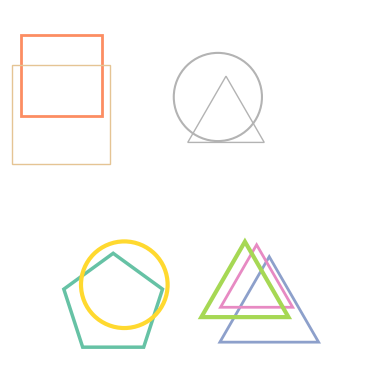[{"shape": "pentagon", "thickness": 2.5, "radius": 0.67, "center": [0.294, 0.207]}, {"shape": "square", "thickness": 2, "radius": 0.52, "center": [0.161, 0.804]}, {"shape": "triangle", "thickness": 2, "radius": 0.74, "center": [0.699, 0.185]}, {"shape": "triangle", "thickness": 2, "radius": 0.54, "center": [0.667, 0.256]}, {"shape": "triangle", "thickness": 3, "radius": 0.65, "center": [0.636, 0.242]}, {"shape": "circle", "thickness": 3, "radius": 0.56, "center": [0.323, 0.26]}, {"shape": "square", "thickness": 1, "radius": 0.64, "center": [0.159, 0.703]}, {"shape": "circle", "thickness": 1.5, "radius": 0.57, "center": [0.566, 0.748]}, {"shape": "triangle", "thickness": 1, "radius": 0.57, "center": [0.587, 0.687]}]